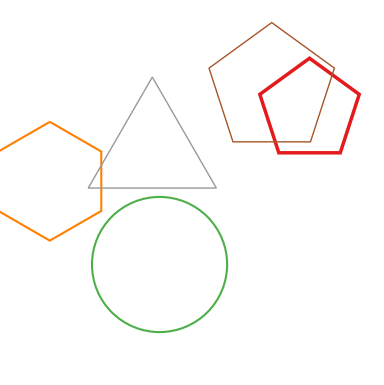[{"shape": "pentagon", "thickness": 2.5, "radius": 0.68, "center": [0.804, 0.713]}, {"shape": "circle", "thickness": 1.5, "radius": 0.88, "center": [0.414, 0.313]}, {"shape": "hexagon", "thickness": 1.5, "radius": 0.77, "center": [0.129, 0.529]}, {"shape": "pentagon", "thickness": 1, "radius": 0.86, "center": [0.706, 0.77]}, {"shape": "triangle", "thickness": 1, "radius": 0.96, "center": [0.396, 0.608]}]